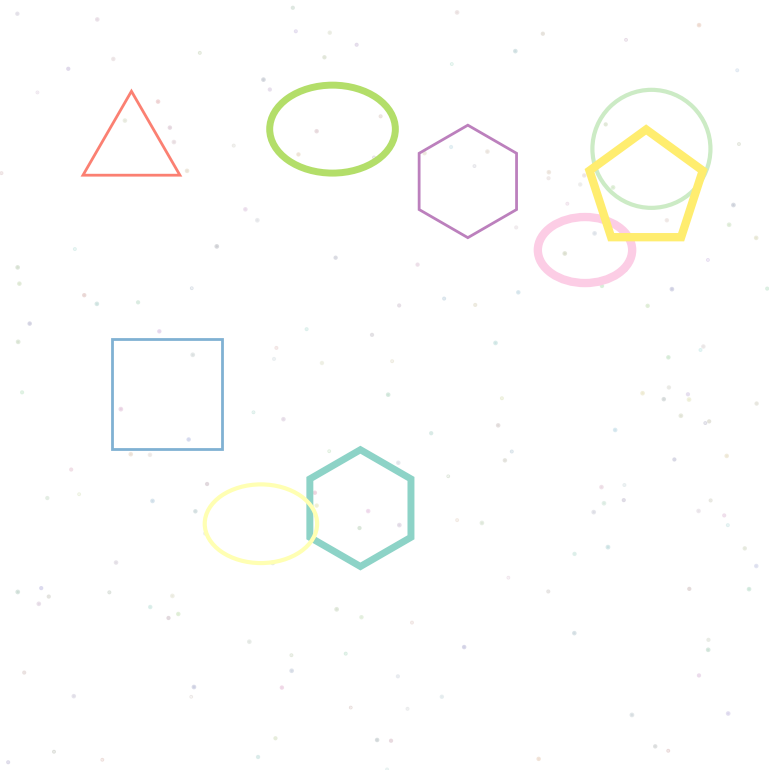[{"shape": "hexagon", "thickness": 2.5, "radius": 0.38, "center": [0.468, 0.34]}, {"shape": "oval", "thickness": 1.5, "radius": 0.36, "center": [0.339, 0.32]}, {"shape": "triangle", "thickness": 1, "radius": 0.36, "center": [0.171, 0.809]}, {"shape": "square", "thickness": 1, "radius": 0.35, "center": [0.217, 0.488]}, {"shape": "oval", "thickness": 2.5, "radius": 0.41, "center": [0.432, 0.832]}, {"shape": "oval", "thickness": 3, "radius": 0.31, "center": [0.76, 0.675]}, {"shape": "hexagon", "thickness": 1, "radius": 0.37, "center": [0.608, 0.764]}, {"shape": "circle", "thickness": 1.5, "radius": 0.38, "center": [0.846, 0.807]}, {"shape": "pentagon", "thickness": 3, "radius": 0.39, "center": [0.839, 0.755]}]